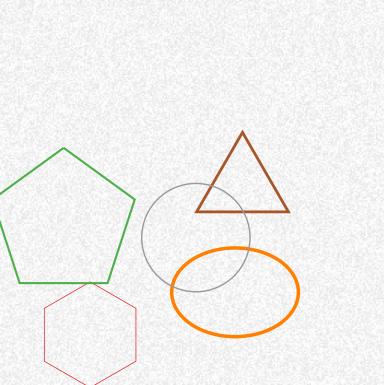[{"shape": "hexagon", "thickness": 0.5, "radius": 0.69, "center": [0.234, 0.13]}, {"shape": "pentagon", "thickness": 1.5, "radius": 0.97, "center": [0.165, 0.422]}, {"shape": "oval", "thickness": 2.5, "radius": 0.82, "center": [0.61, 0.241]}, {"shape": "triangle", "thickness": 2, "radius": 0.69, "center": [0.63, 0.519]}, {"shape": "circle", "thickness": 1, "radius": 0.7, "center": [0.509, 0.383]}]